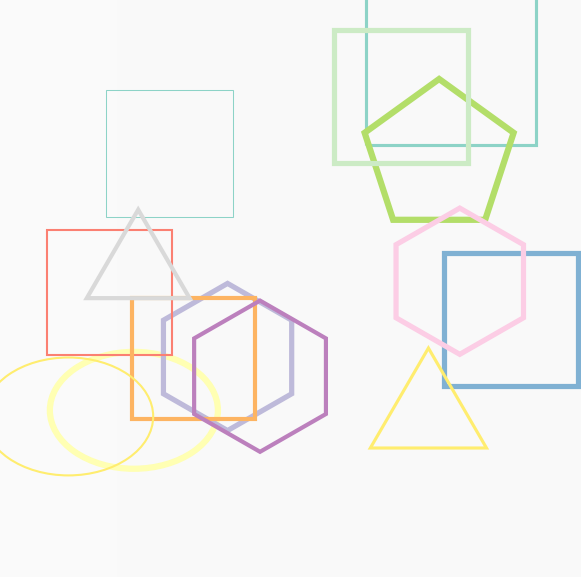[{"shape": "square", "thickness": 0.5, "radius": 0.55, "center": [0.292, 0.733]}, {"shape": "square", "thickness": 1.5, "radius": 0.73, "center": [0.776, 0.894]}, {"shape": "oval", "thickness": 3, "radius": 0.72, "center": [0.23, 0.289]}, {"shape": "hexagon", "thickness": 2.5, "radius": 0.64, "center": [0.392, 0.381]}, {"shape": "square", "thickness": 1, "radius": 0.54, "center": [0.189, 0.492]}, {"shape": "square", "thickness": 2.5, "radius": 0.58, "center": [0.879, 0.446]}, {"shape": "square", "thickness": 2, "radius": 0.53, "center": [0.333, 0.378]}, {"shape": "pentagon", "thickness": 3, "radius": 0.67, "center": [0.755, 0.728]}, {"shape": "hexagon", "thickness": 2.5, "radius": 0.63, "center": [0.791, 0.512]}, {"shape": "triangle", "thickness": 2, "radius": 0.51, "center": [0.238, 0.534]}, {"shape": "hexagon", "thickness": 2, "radius": 0.65, "center": [0.447, 0.348]}, {"shape": "square", "thickness": 2.5, "radius": 0.58, "center": [0.691, 0.833]}, {"shape": "triangle", "thickness": 1.5, "radius": 0.58, "center": [0.737, 0.281]}, {"shape": "oval", "thickness": 1, "radius": 0.73, "center": [0.118, 0.278]}]